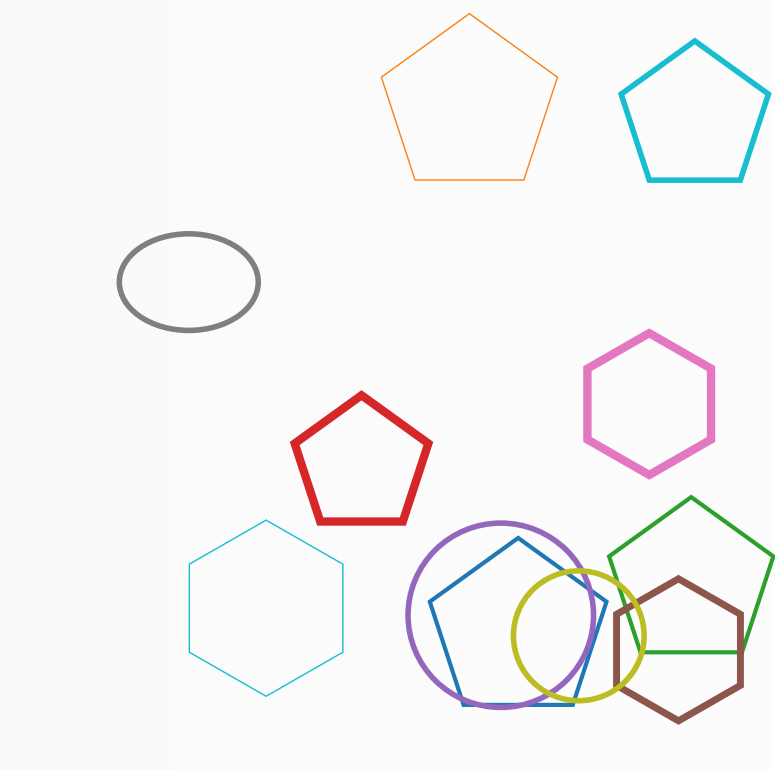[{"shape": "pentagon", "thickness": 1.5, "radius": 0.6, "center": [0.669, 0.182]}, {"shape": "pentagon", "thickness": 0.5, "radius": 0.6, "center": [0.606, 0.863]}, {"shape": "pentagon", "thickness": 1.5, "radius": 0.56, "center": [0.892, 0.243]}, {"shape": "pentagon", "thickness": 3, "radius": 0.45, "center": [0.466, 0.396]}, {"shape": "circle", "thickness": 2, "radius": 0.6, "center": [0.646, 0.201]}, {"shape": "hexagon", "thickness": 2.5, "radius": 0.46, "center": [0.875, 0.156]}, {"shape": "hexagon", "thickness": 3, "radius": 0.46, "center": [0.838, 0.475]}, {"shape": "oval", "thickness": 2, "radius": 0.45, "center": [0.244, 0.634]}, {"shape": "circle", "thickness": 2, "radius": 0.42, "center": [0.747, 0.174]}, {"shape": "hexagon", "thickness": 0.5, "radius": 0.57, "center": [0.343, 0.21]}, {"shape": "pentagon", "thickness": 2, "radius": 0.5, "center": [0.897, 0.847]}]